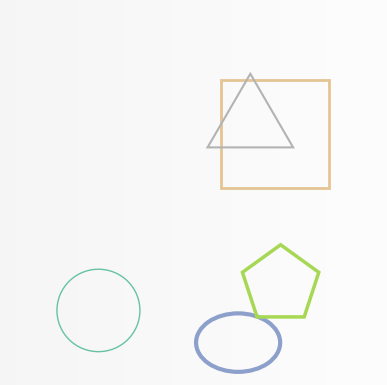[{"shape": "circle", "thickness": 1, "radius": 0.54, "center": [0.254, 0.194]}, {"shape": "oval", "thickness": 3, "radius": 0.54, "center": [0.615, 0.11]}, {"shape": "pentagon", "thickness": 2.5, "radius": 0.52, "center": [0.724, 0.261]}, {"shape": "square", "thickness": 2, "radius": 0.7, "center": [0.71, 0.651]}, {"shape": "triangle", "thickness": 1.5, "radius": 0.64, "center": [0.646, 0.681]}]